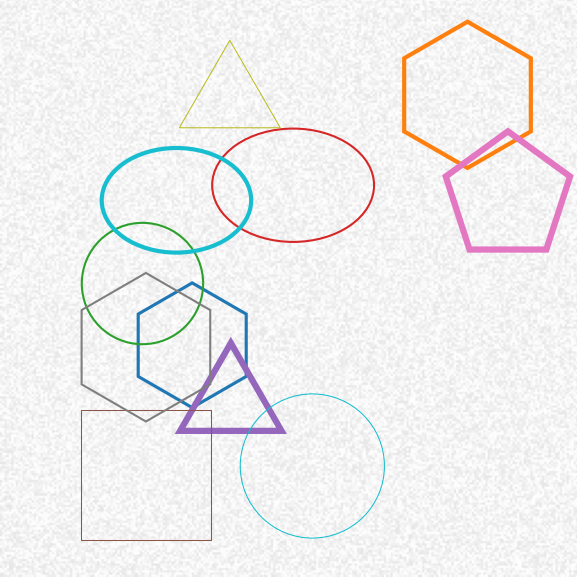[{"shape": "hexagon", "thickness": 1.5, "radius": 0.54, "center": [0.333, 0.401]}, {"shape": "hexagon", "thickness": 2, "radius": 0.63, "center": [0.81, 0.835]}, {"shape": "circle", "thickness": 1, "radius": 0.53, "center": [0.247, 0.508]}, {"shape": "oval", "thickness": 1, "radius": 0.7, "center": [0.508, 0.678]}, {"shape": "triangle", "thickness": 3, "radius": 0.51, "center": [0.4, 0.304]}, {"shape": "square", "thickness": 0.5, "radius": 0.56, "center": [0.253, 0.176]}, {"shape": "pentagon", "thickness": 3, "radius": 0.57, "center": [0.88, 0.659]}, {"shape": "hexagon", "thickness": 1, "radius": 0.64, "center": [0.253, 0.398]}, {"shape": "triangle", "thickness": 0.5, "radius": 0.5, "center": [0.398, 0.828]}, {"shape": "oval", "thickness": 2, "radius": 0.65, "center": [0.306, 0.652]}, {"shape": "circle", "thickness": 0.5, "radius": 0.62, "center": [0.541, 0.192]}]